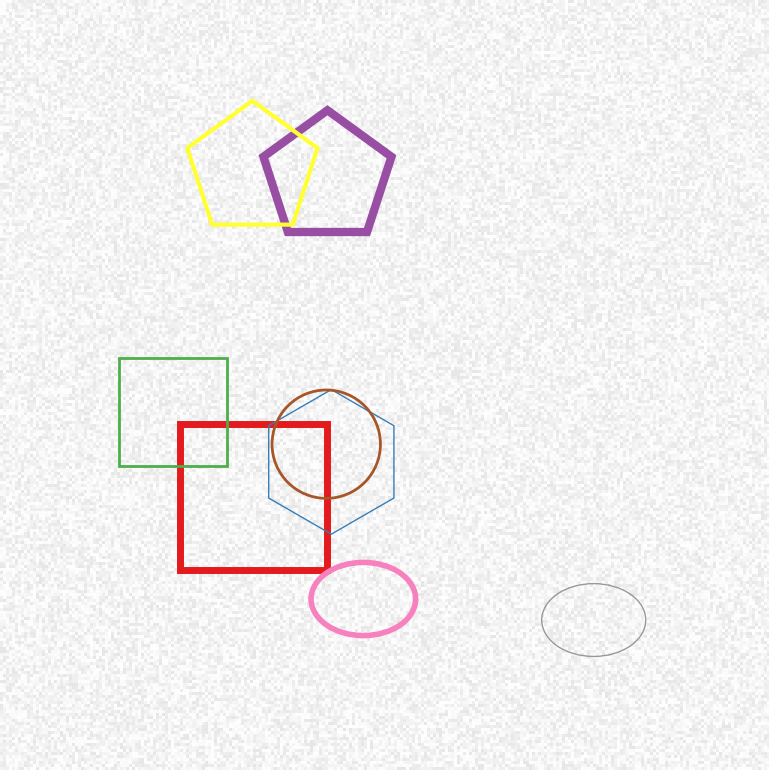[{"shape": "square", "thickness": 2.5, "radius": 0.48, "center": [0.329, 0.354]}, {"shape": "hexagon", "thickness": 0.5, "radius": 0.47, "center": [0.43, 0.4]}, {"shape": "square", "thickness": 1, "radius": 0.35, "center": [0.224, 0.465]}, {"shape": "pentagon", "thickness": 3, "radius": 0.44, "center": [0.425, 0.769]}, {"shape": "pentagon", "thickness": 1.5, "radius": 0.44, "center": [0.328, 0.78]}, {"shape": "circle", "thickness": 1, "radius": 0.35, "center": [0.424, 0.423]}, {"shape": "oval", "thickness": 2, "radius": 0.34, "center": [0.472, 0.222]}, {"shape": "oval", "thickness": 0.5, "radius": 0.34, "center": [0.771, 0.195]}]